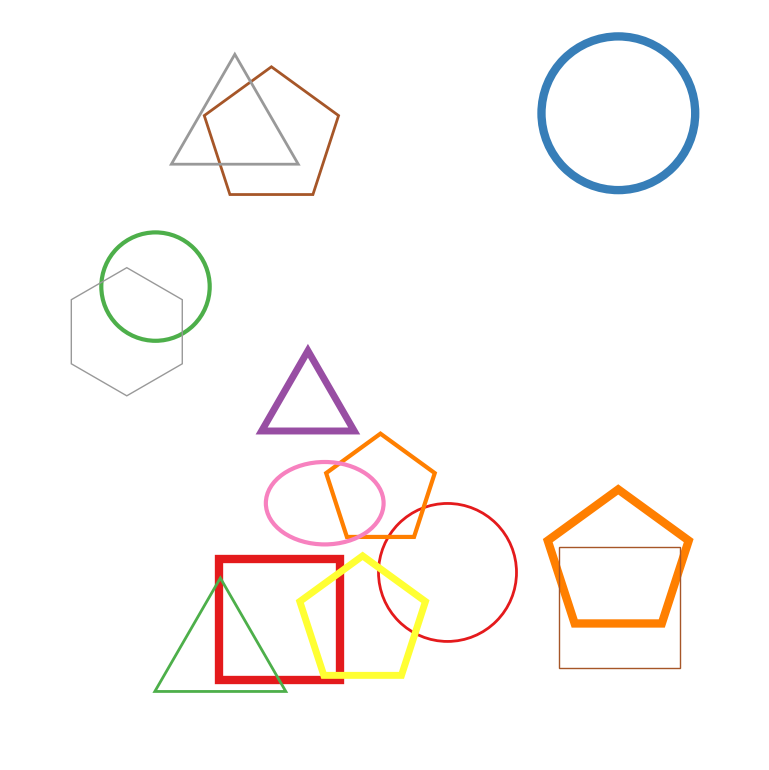[{"shape": "circle", "thickness": 1, "radius": 0.45, "center": [0.581, 0.257]}, {"shape": "square", "thickness": 3, "radius": 0.39, "center": [0.363, 0.195]}, {"shape": "circle", "thickness": 3, "radius": 0.5, "center": [0.803, 0.853]}, {"shape": "circle", "thickness": 1.5, "radius": 0.35, "center": [0.202, 0.628]}, {"shape": "triangle", "thickness": 1, "radius": 0.49, "center": [0.286, 0.151]}, {"shape": "triangle", "thickness": 2.5, "radius": 0.35, "center": [0.4, 0.475]}, {"shape": "pentagon", "thickness": 1.5, "radius": 0.37, "center": [0.494, 0.363]}, {"shape": "pentagon", "thickness": 3, "radius": 0.48, "center": [0.803, 0.268]}, {"shape": "pentagon", "thickness": 2.5, "radius": 0.43, "center": [0.471, 0.192]}, {"shape": "square", "thickness": 0.5, "radius": 0.39, "center": [0.805, 0.211]}, {"shape": "pentagon", "thickness": 1, "radius": 0.46, "center": [0.352, 0.822]}, {"shape": "oval", "thickness": 1.5, "radius": 0.38, "center": [0.422, 0.346]}, {"shape": "triangle", "thickness": 1, "radius": 0.48, "center": [0.305, 0.834]}, {"shape": "hexagon", "thickness": 0.5, "radius": 0.42, "center": [0.165, 0.569]}]